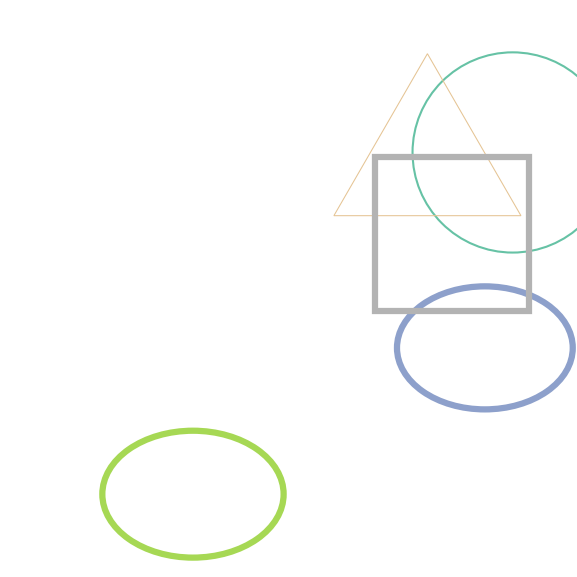[{"shape": "circle", "thickness": 1, "radius": 0.87, "center": [0.888, 0.735]}, {"shape": "oval", "thickness": 3, "radius": 0.76, "center": [0.84, 0.397]}, {"shape": "oval", "thickness": 3, "radius": 0.78, "center": [0.334, 0.143]}, {"shape": "triangle", "thickness": 0.5, "radius": 0.93, "center": [0.74, 0.719]}, {"shape": "square", "thickness": 3, "radius": 0.67, "center": [0.782, 0.594]}]